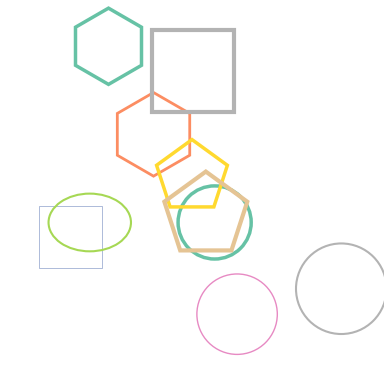[{"shape": "hexagon", "thickness": 2.5, "radius": 0.49, "center": [0.282, 0.88]}, {"shape": "circle", "thickness": 2.5, "radius": 0.47, "center": [0.557, 0.422]}, {"shape": "hexagon", "thickness": 2, "radius": 0.54, "center": [0.399, 0.651]}, {"shape": "square", "thickness": 0.5, "radius": 0.41, "center": [0.183, 0.384]}, {"shape": "circle", "thickness": 1, "radius": 0.52, "center": [0.616, 0.184]}, {"shape": "oval", "thickness": 1.5, "radius": 0.54, "center": [0.233, 0.422]}, {"shape": "pentagon", "thickness": 2.5, "radius": 0.48, "center": [0.499, 0.541]}, {"shape": "pentagon", "thickness": 3, "radius": 0.57, "center": [0.535, 0.441]}, {"shape": "square", "thickness": 3, "radius": 0.54, "center": [0.502, 0.816]}, {"shape": "circle", "thickness": 1.5, "radius": 0.59, "center": [0.886, 0.25]}]